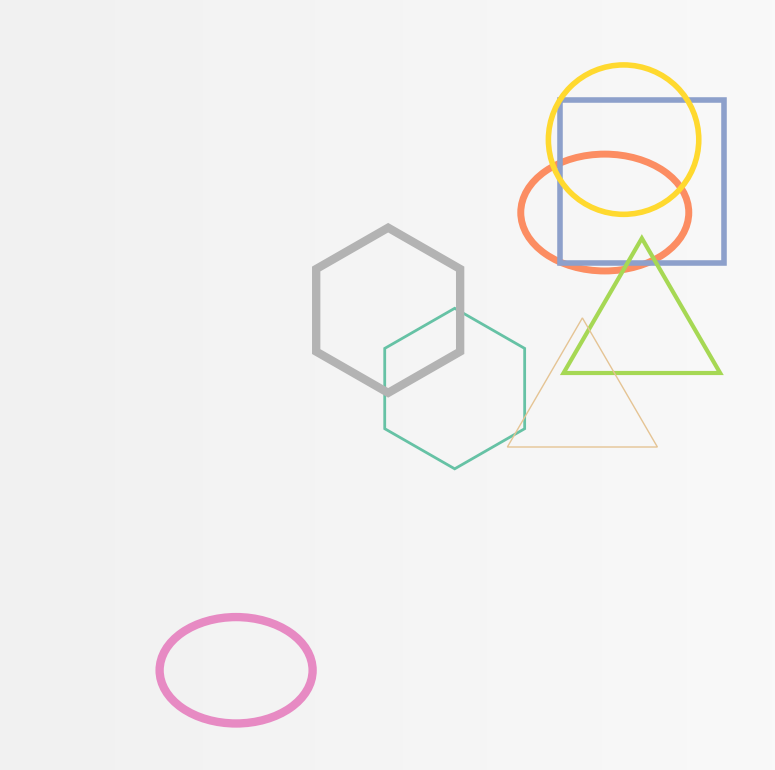[{"shape": "hexagon", "thickness": 1, "radius": 0.52, "center": [0.587, 0.495]}, {"shape": "oval", "thickness": 2.5, "radius": 0.54, "center": [0.78, 0.724]}, {"shape": "square", "thickness": 2, "radius": 0.53, "center": [0.828, 0.764]}, {"shape": "oval", "thickness": 3, "radius": 0.49, "center": [0.305, 0.13]}, {"shape": "triangle", "thickness": 1.5, "radius": 0.58, "center": [0.828, 0.574]}, {"shape": "circle", "thickness": 2, "radius": 0.49, "center": [0.805, 0.819]}, {"shape": "triangle", "thickness": 0.5, "radius": 0.56, "center": [0.751, 0.475]}, {"shape": "hexagon", "thickness": 3, "radius": 0.54, "center": [0.501, 0.597]}]